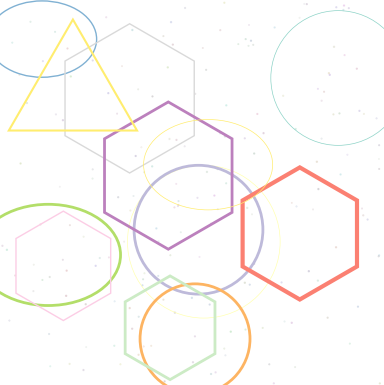[{"shape": "circle", "thickness": 0.5, "radius": 0.87, "center": [0.878, 0.797]}, {"shape": "circle", "thickness": 0.5, "radius": 0.99, "center": [0.529, 0.372]}, {"shape": "circle", "thickness": 2, "radius": 0.84, "center": [0.516, 0.403]}, {"shape": "hexagon", "thickness": 3, "radius": 0.86, "center": [0.779, 0.394]}, {"shape": "oval", "thickness": 1, "radius": 0.71, "center": [0.109, 0.898]}, {"shape": "circle", "thickness": 2, "radius": 0.71, "center": [0.507, 0.12]}, {"shape": "oval", "thickness": 2, "radius": 0.94, "center": [0.125, 0.338]}, {"shape": "hexagon", "thickness": 1, "radius": 0.71, "center": [0.164, 0.309]}, {"shape": "hexagon", "thickness": 1, "radius": 0.97, "center": [0.337, 0.744]}, {"shape": "hexagon", "thickness": 2, "radius": 0.96, "center": [0.437, 0.544]}, {"shape": "hexagon", "thickness": 2, "radius": 0.67, "center": [0.442, 0.149]}, {"shape": "triangle", "thickness": 1.5, "radius": 0.96, "center": [0.189, 0.757]}, {"shape": "oval", "thickness": 0.5, "radius": 0.84, "center": [0.541, 0.572]}]